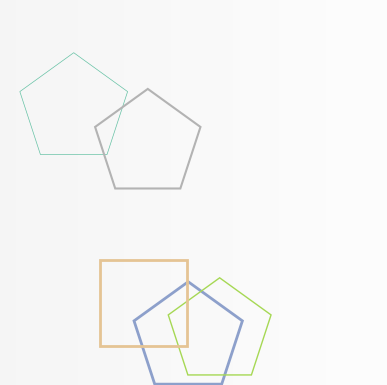[{"shape": "pentagon", "thickness": 0.5, "radius": 0.73, "center": [0.19, 0.717]}, {"shape": "pentagon", "thickness": 2, "radius": 0.74, "center": [0.486, 0.121]}, {"shape": "pentagon", "thickness": 1, "radius": 0.7, "center": [0.567, 0.139]}, {"shape": "square", "thickness": 2, "radius": 0.56, "center": [0.37, 0.213]}, {"shape": "pentagon", "thickness": 1.5, "radius": 0.71, "center": [0.381, 0.626]}]